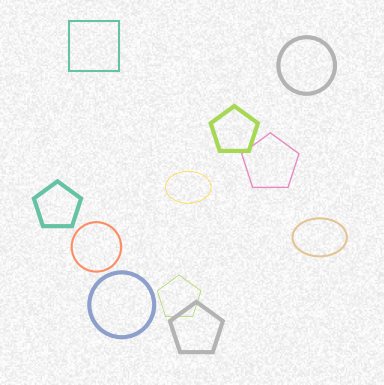[{"shape": "square", "thickness": 1.5, "radius": 0.33, "center": [0.244, 0.88]}, {"shape": "pentagon", "thickness": 3, "radius": 0.32, "center": [0.149, 0.465]}, {"shape": "circle", "thickness": 1.5, "radius": 0.32, "center": [0.25, 0.359]}, {"shape": "circle", "thickness": 3, "radius": 0.42, "center": [0.316, 0.208]}, {"shape": "pentagon", "thickness": 1, "radius": 0.39, "center": [0.702, 0.577]}, {"shape": "pentagon", "thickness": 3, "radius": 0.32, "center": [0.609, 0.66]}, {"shape": "pentagon", "thickness": 0.5, "radius": 0.3, "center": [0.465, 0.226]}, {"shape": "oval", "thickness": 0.5, "radius": 0.3, "center": [0.489, 0.514]}, {"shape": "oval", "thickness": 1.5, "radius": 0.35, "center": [0.83, 0.383]}, {"shape": "circle", "thickness": 3, "radius": 0.37, "center": [0.797, 0.83]}, {"shape": "pentagon", "thickness": 3, "radius": 0.36, "center": [0.51, 0.144]}]